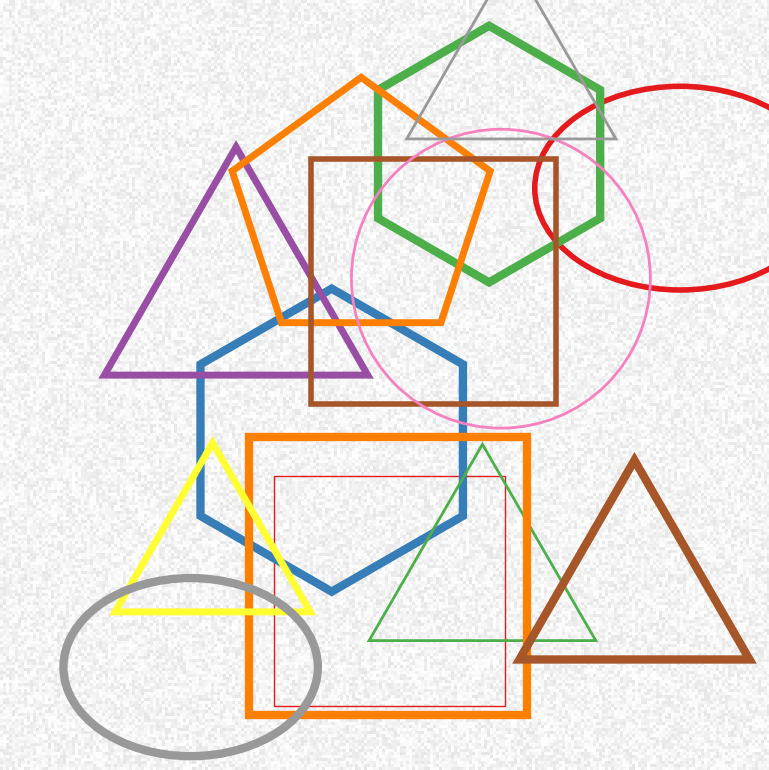[{"shape": "square", "thickness": 0.5, "radius": 0.75, "center": [0.506, 0.233]}, {"shape": "oval", "thickness": 2, "radius": 0.94, "center": [0.883, 0.756]}, {"shape": "hexagon", "thickness": 3, "radius": 0.98, "center": [0.431, 0.428]}, {"shape": "triangle", "thickness": 1, "radius": 0.85, "center": [0.627, 0.253]}, {"shape": "hexagon", "thickness": 3, "radius": 0.83, "center": [0.635, 0.8]}, {"shape": "triangle", "thickness": 2.5, "radius": 0.99, "center": [0.307, 0.612]}, {"shape": "square", "thickness": 3, "radius": 0.9, "center": [0.503, 0.252]}, {"shape": "pentagon", "thickness": 2.5, "radius": 0.88, "center": [0.469, 0.723]}, {"shape": "triangle", "thickness": 2.5, "radius": 0.73, "center": [0.276, 0.279]}, {"shape": "triangle", "thickness": 3, "radius": 0.86, "center": [0.824, 0.23]}, {"shape": "square", "thickness": 2, "radius": 0.8, "center": [0.563, 0.634]}, {"shape": "circle", "thickness": 1, "radius": 0.97, "center": [0.651, 0.638]}, {"shape": "oval", "thickness": 3, "radius": 0.83, "center": [0.248, 0.134]}, {"shape": "triangle", "thickness": 1, "radius": 0.78, "center": [0.664, 0.898]}]